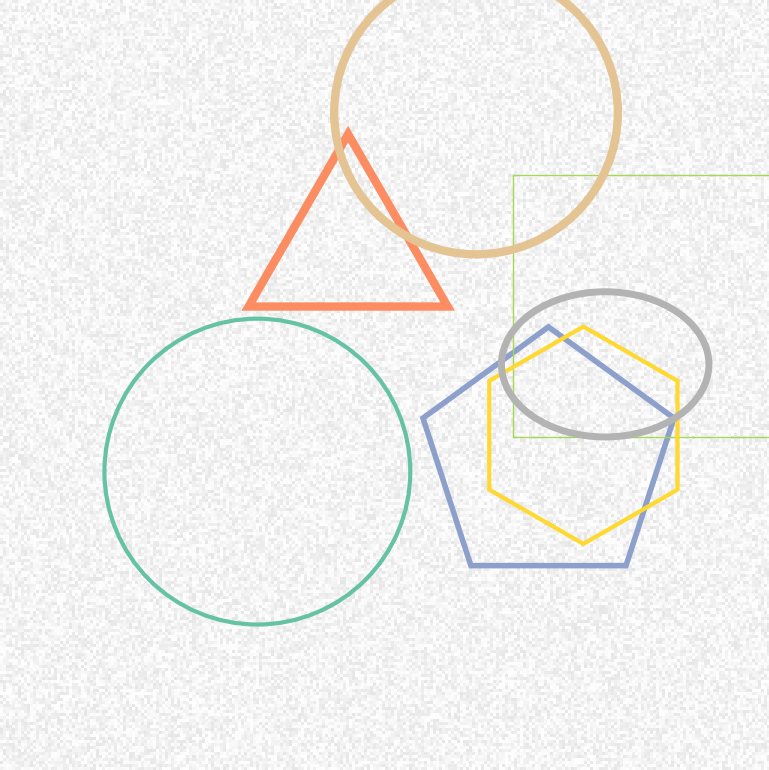[{"shape": "circle", "thickness": 1.5, "radius": 0.99, "center": [0.334, 0.388]}, {"shape": "triangle", "thickness": 3, "radius": 0.75, "center": [0.452, 0.677]}, {"shape": "pentagon", "thickness": 2, "radius": 0.86, "center": [0.712, 0.404]}, {"shape": "square", "thickness": 0.5, "radius": 0.85, "center": [0.836, 0.603]}, {"shape": "hexagon", "thickness": 1.5, "radius": 0.71, "center": [0.758, 0.435]}, {"shape": "circle", "thickness": 3, "radius": 0.92, "center": [0.618, 0.854]}, {"shape": "oval", "thickness": 2.5, "radius": 0.67, "center": [0.786, 0.527]}]